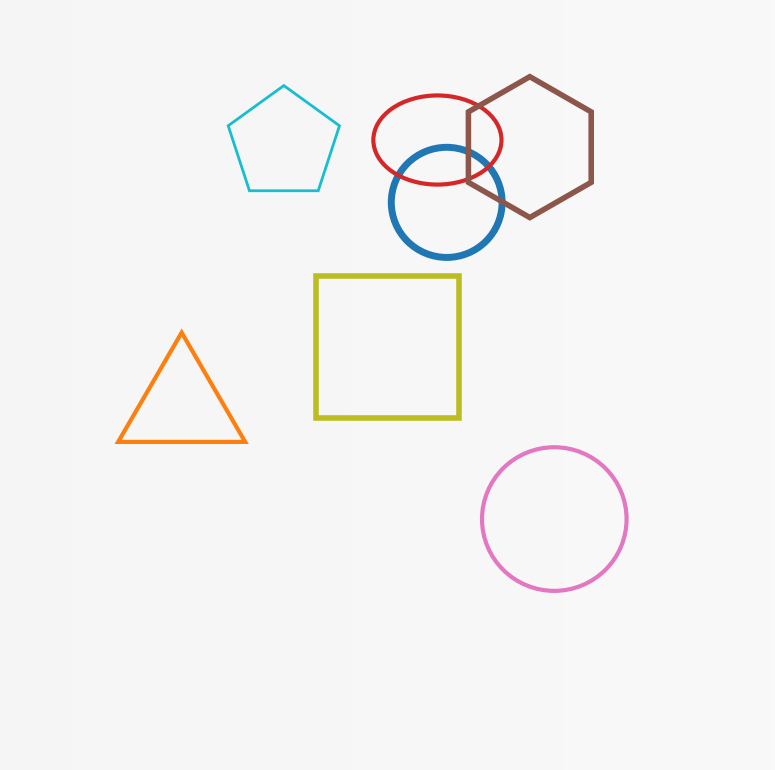[{"shape": "circle", "thickness": 2.5, "radius": 0.36, "center": [0.576, 0.737]}, {"shape": "triangle", "thickness": 1.5, "radius": 0.47, "center": [0.234, 0.473]}, {"shape": "oval", "thickness": 1.5, "radius": 0.41, "center": [0.564, 0.818]}, {"shape": "hexagon", "thickness": 2, "radius": 0.46, "center": [0.684, 0.809]}, {"shape": "circle", "thickness": 1.5, "radius": 0.47, "center": [0.715, 0.326]}, {"shape": "square", "thickness": 2, "radius": 0.46, "center": [0.5, 0.549]}, {"shape": "pentagon", "thickness": 1, "radius": 0.38, "center": [0.366, 0.813]}]